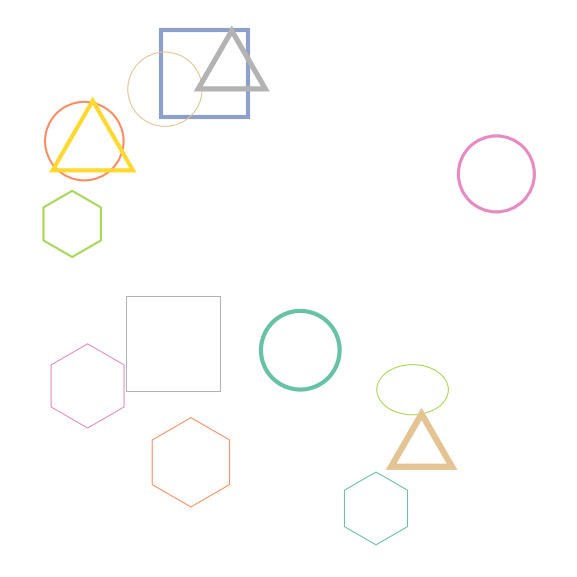[{"shape": "circle", "thickness": 2, "radius": 0.34, "center": [0.52, 0.393]}, {"shape": "hexagon", "thickness": 0.5, "radius": 0.32, "center": [0.651, 0.119]}, {"shape": "circle", "thickness": 1, "radius": 0.34, "center": [0.146, 0.755]}, {"shape": "hexagon", "thickness": 0.5, "radius": 0.39, "center": [0.331, 0.199]}, {"shape": "square", "thickness": 2, "radius": 0.38, "center": [0.355, 0.871]}, {"shape": "circle", "thickness": 1.5, "radius": 0.33, "center": [0.86, 0.698]}, {"shape": "hexagon", "thickness": 0.5, "radius": 0.36, "center": [0.152, 0.331]}, {"shape": "oval", "thickness": 0.5, "radius": 0.31, "center": [0.714, 0.324]}, {"shape": "hexagon", "thickness": 1, "radius": 0.29, "center": [0.125, 0.611]}, {"shape": "triangle", "thickness": 2, "radius": 0.4, "center": [0.161, 0.744]}, {"shape": "circle", "thickness": 0.5, "radius": 0.32, "center": [0.286, 0.845]}, {"shape": "triangle", "thickness": 3, "radius": 0.3, "center": [0.73, 0.221]}, {"shape": "square", "thickness": 0.5, "radius": 0.41, "center": [0.299, 0.404]}, {"shape": "triangle", "thickness": 2.5, "radius": 0.34, "center": [0.401, 0.879]}]